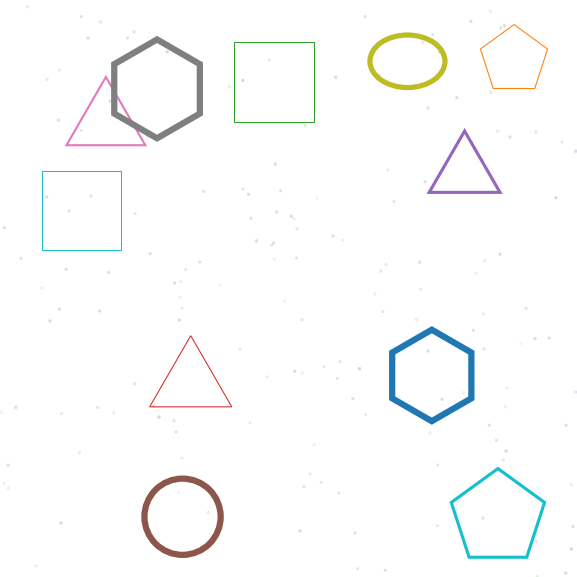[{"shape": "hexagon", "thickness": 3, "radius": 0.4, "center": [0.748, 0.349]}, {"shape": "pentagon", "thickness": 0.5, "radius": 0.31, "center": [0.89, 0.895]}, {"shape": "square", "thickness": 0.5, "radius": 0.35, "center": [0.474, 0.858]}, {"shape": "triangle", "thickness": 0.5, "radius": 0.41, "center": [0.33, 0.336]}, {"shape": "triangle", "thickness": 1.5, "radius": 0.35, "center": [0.804, 0.701]}, {"shape": "circle", "thickness": 3, "radius": 0.33, "center": [0.316, 0.104]}, {"shape": "triangle", "thickness": 1, "radius": 0.39, "center": [0.183, 0.787]}, {"shape": "hexagon", "thickness": 3, "radius": 0.43, "center": [0.272, 0.845]}, {"shape": "oval", "thickness": 2.5, "radius": 0.32, "center": [0.706, 0.893]}, {"shape": "square", "thickness": 0.5, "radius": 0.34, "center": [0.142, 0.634]}, {"shape": "pentagon", "thickness": 1.5, "radius": 0.42, "center": [0.862, 0.103]}]